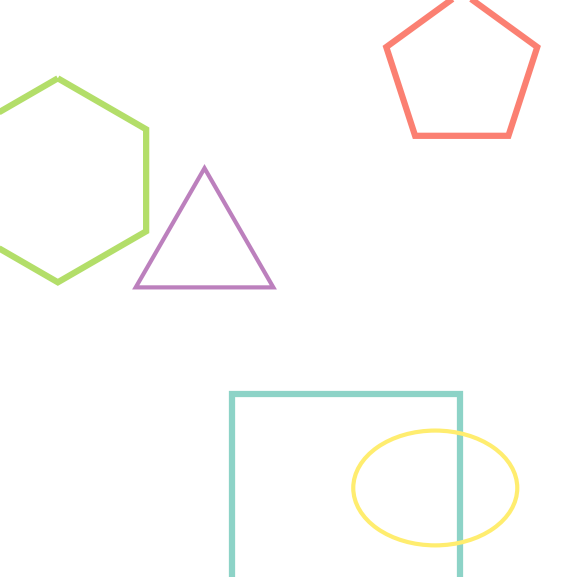[{"shape": "square", "thickness": 3, "radius": 0.99, "center": [0.6, 0.119]}, {"shape": "pentagon", "thickness": 3, "radius": 0.69, "center": [0.8, 0.875]}, {"shape": "hexagon", "thickness": 3, "radius": 0.88, "center": [0.1, 0.687]}, {"shape": "triangle", "thickness": 2, "radius": 0.69, "center": [0.354, 0.57]}, {"shape": "oval", "thickness": 2, "radius": 0.71, "center": [0.754, 0.154]}]